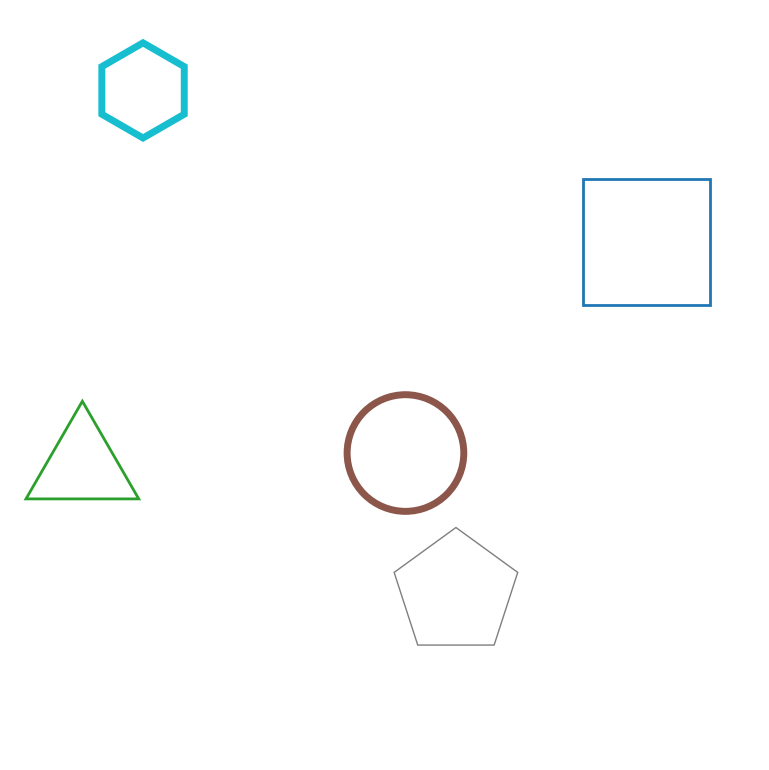[{"shape": "square", "thickness": 1, "radius": 0.41, "center": [0.839, 0.686]}, {"shape": "triangle", "thickness": 1, "radius": 0.42, "center": [0.107, 0.394]}, {"shape": "circle", "thickness": 2.5, "radius": 0.38, "center": [0.527, 0.412]}, {"shape": "pentagon", "thickness": 0.5, "radius": 0.42, "center": [0.592, 0.231]}, {"shape": "hexagon", "thickness": 2.5, "radius": 0.31, "center": [0.186, 0.883]}]